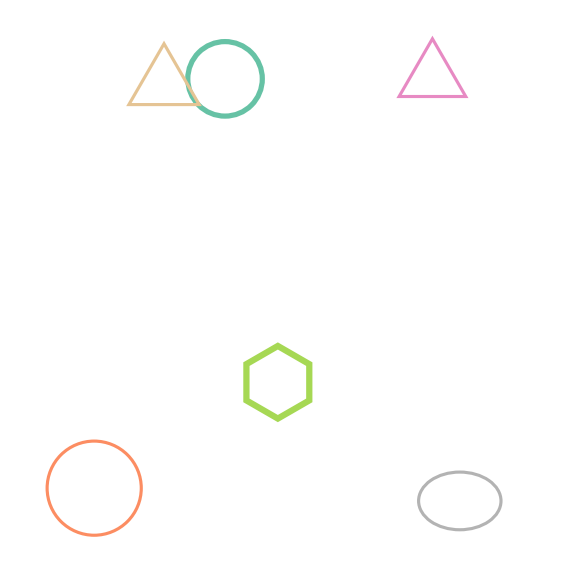[{"shape": "circle", "thickness": 2.5, "radius": 0.32, "center": [0.39, 0.863]}, {"shape": "circle", "thickness": 1.5, "radius": 0.41, "center": [0.163, 0.154]}, {"shape": "triangle", "thickness": 1.5, "radius": 0.33, "center": [0.749, 0.865]}, {"shape": "hexagon", "thickness": 3, "radius": 0.31, "center": [0.481, 0.337]}, {"shape": "triangle", "thickness": 1.5, "radius": 0.35, "center": [0.284, 0.853]}, {"shape": "oval", "thickness": 1.5, "radius": 0.36, "center": [0.796, 0.132]}]